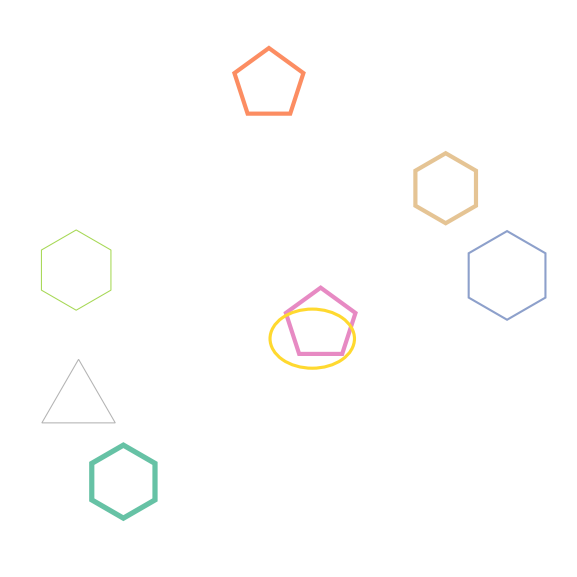[{"shape": "hexagon", "thickness": 2.5, "radius": 0.32, "center": [0.214, 0.165]}, {"shape": "pentagon", "thickness": 2, "radius": 0.31, "center": [0.466, 0.853]}, {"shape": "hexagon", "thickness": 1, "radius": 0.38, "center": [0.878, 0.522]}, {"shape": "pentagon", "thickness": 2, "radius": 0.32, "center": [0.555, 0.438]}, {"shape": "hexagon", "thickness": 0.5, "radius": 0.35, "center": [0.132, 0.531]}, {"shape": "oval", "thickness": 1.5, "radius": 0.37, "center": [0.541, 0.413]}, {"shape": "hexagon", "thickness": 2, "radius": 0.3, "center": [0.772, 0.673]}, {"shape": "triangle", "thickness": 0.5, "radius": 0.37, "center": [0.136, 0.304]}]